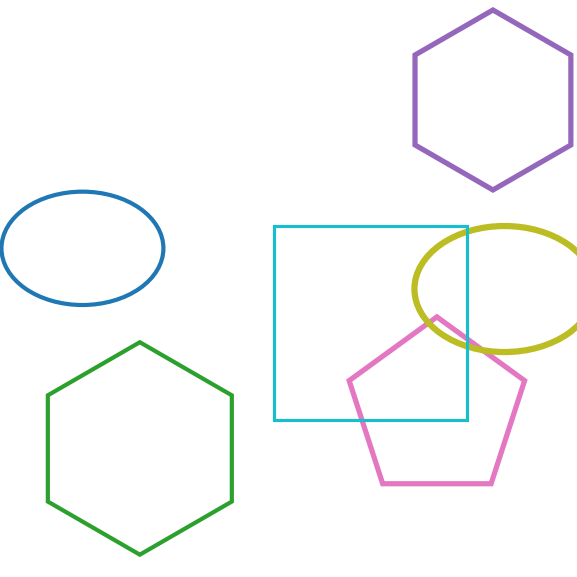[{"shape": "oval", "thickness": 2, "radius": 0.7, "center": [0.143, 0.569]}, {"shape": "hexagon", "thickness": 2, "radius": 0.92, "center": [0.242, 0.223]}, {"shape": "hexagon", "thickness": 2.5, "radius": 0.78, "center": [0.854, 0.826]}, {"shape": "pentagon", "thickness": 2.5, "radius": 0.8, "center": [0.757, 0.291]}, {"shape": "oval", "thickness": 3, "radius": 0.78, "center": [0.874, 0.499]}, {"shape": "square", "thickness": 1.5, "radius": 0.84, "center": [0.642, 0.44]}]